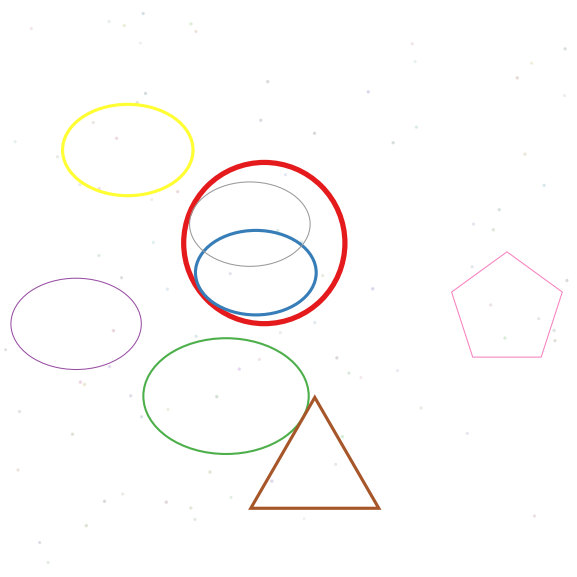[{"shape": "circle", "thickness": 2.5, "radius": 0.7, "center": [0.458, 0.578]}, {"shape": "oval", "thickness": 1.5, "radius": 0.52, "center": [0.443, 0.527]}, {"shape": "oval", "thickness": 1, "radius": 0.72, "center": [0.391, 0.313]}, {"shape": "oval", "thickness": 0.5, "radius": 0.56, "center": [0.132, 0.438]}, {"shape": "oval", "thickness": 1.5, "radius": 0.56, "center": [0.221, 0.739]}, {"shape": "triangle", "thickness": 1.5, "radius": 0.64, "center": [0.545, 0.183]}, {"shape": "pentagon", "thickness": 0.5, "radius": 0.5, "center": [0.878, 0.462]}, {"shape": "oval", "thickness": 0.5, "radius": 0.52, "center": [0.433, 0.611]}]